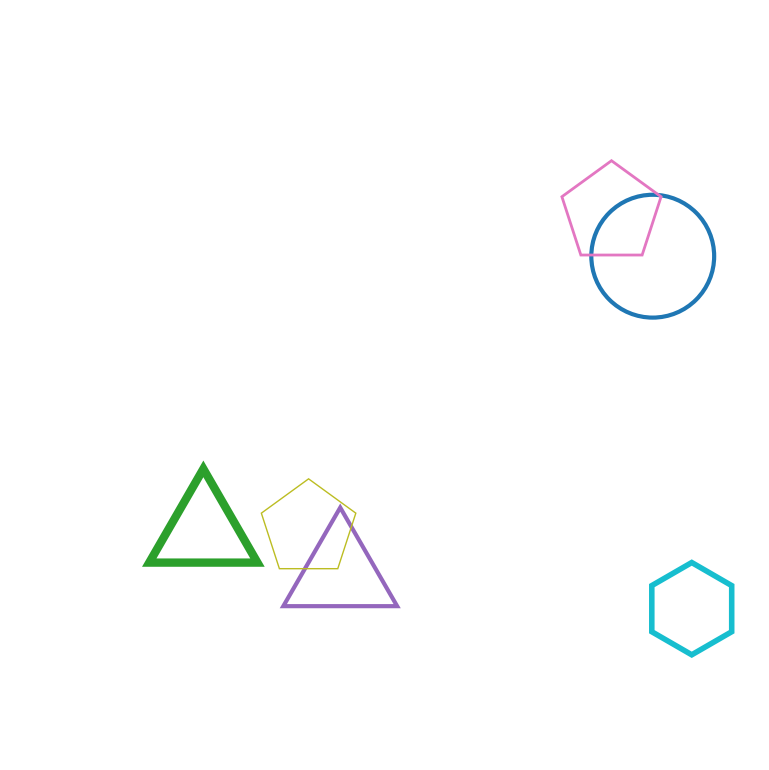[{"shape": "circle", "thickness": 1.5, "radius": 0.4, "center": [0.848, 0.667]}, {"shape": "triangle", "thickness": 3, "radius": 0.41, "center": [0.264, 0.31]}, {"shape": "triangle", "thickness": 1.5, "radius": 0.43, "center": [0.442, 0.255]}, {"shape": "pentagon", "thickness": 1, "radius": 0.34, "center": [0.794, 0.724]}, {"shape": "pentagon", "thickness": 0.5, "radius": 0.32, "center": [0.401, 0.314]}, {"shape": "hexagon", "thickness": 2, "radius": 0.3, "center": [0.898, 0.21]}]